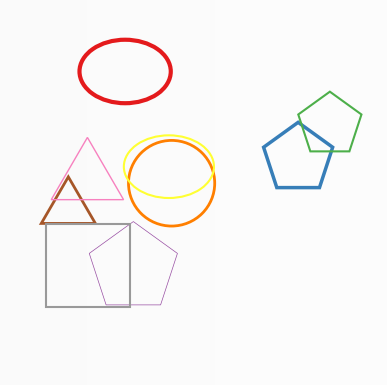[{"shape": "oval", "thickness": 3, "radius": 0.59, "center": [0.323, 0.814]}, {"shape": "pentagon", "thickness": 2.5, "radius": 0.47, "center": [0.769, 0.589]}, {"shape": "pentagon", "thickness": 1.5, "radius": 0.43, "center": [0.851, 0.676]}, {"shape": "pentagon", "thickness": 0.5, "radius": 0.6, "center": [0.344, 0.305]}, {"shape": "circle", "thickness": 2, "radius": 0.56, "center": [0.443, 0.524]}, {"shape": "oval", "thickness": 1.5, "radius": 0.58, "center": [0.436, 0.567]}, {"shape": "triangle", "thickness": 2, "radius": 0.4, "center": [0.176, 0.46]}, {"shape": "triangle", "thickness": 1, "radius": 0.54, "center": [0.226, 0.535]}, {"shape": "square", "thickness": 1.5, "radius": 0.54, "center": [0.226, 0.31]}]